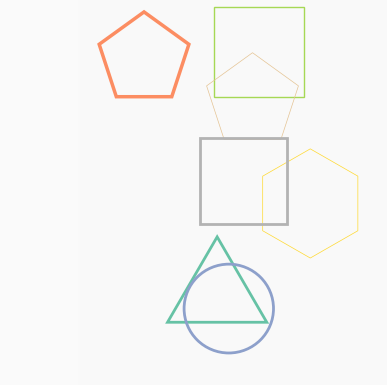[{"shape": "triangle", "thickness": 2, "radius": 0.74, "center": [0.56, 0.237]}, {"shape": "pentagon", "thickness": 2.5, "radius": 0.61, "center": [0.372, 0.847]}, {"shape": "circle", "thickness": 2, "radius": 0.58, "center": [0.59, 0.199]}, {"shape": "square", "thickness": 1, "radius": 0.58, "center": [0.668, 0.865]}, {"shape": "hexagon", "thickness": 0.5, "radius": 0.71, "center": [0.801, 0.472]}, {"shape": "pentagon", "thickness": 0.5, "radius": 0.62, "center": [0.652, 0.738]}, {"shape": "square", "thickness": 2, "radius": 0.56, "center": [0.628, 0.53]}]